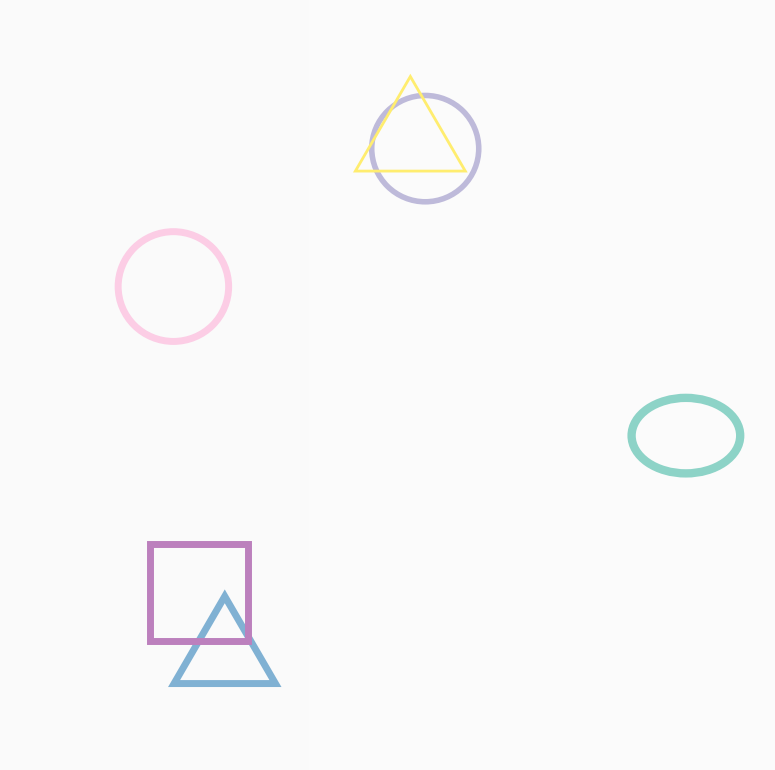[{"shape": "oval", "thickness": 3, "radius": 0.35, "center": [0.885, 0.434]}, {"shape": "circle", "thickness": 2, "radius": 0.35, "center": [0.549, 0.807]}, {"shape": "triangle", "thickness": 2.5, "radius": 0.38, "center": [0.29, 0.15]}, {"shape": "circle", "thickness": 2.5, "radius": 0.36, "center": [0.224, 0.628]}, {"shape": "square", "thickness": 2.5, "radius": 0.32, "center": [0.257, 0.231]}, {"shape": "triangle", "thickness": 1, "radius": 0.41, "center": [0.529, 0.819]}]